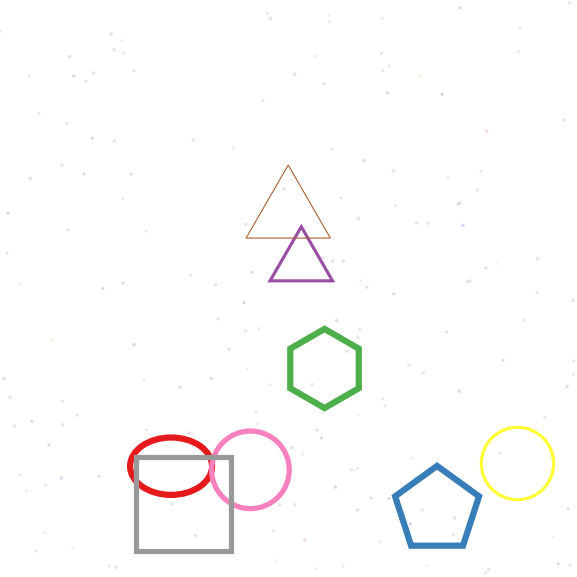[{"shape": "oval", "thickness": 3, "radius": 0.35, "center": [0.296, 0.192]}, {"shape": "pentagon", "thickness": 3, "radius": 0.38, "center": [0.757, 0.116]}, {"shape": "hexagon", "thickness": 3, "radius": 0.34, "center": [0.562, 0.361]}, {"shape": "triangle", "thickness": 1.5, "radius": 0.31, "center": [0.522, 0.544]}, {"shape": "circle", "thickness": 1.5, "radius": 0.31, "center": [0.896, 0.197]}, {"shape": "triangle", "thickness": 0.5, "radius": 0.42, "center": [0.499, 0.629]}, {"shape": "circle", "thickness": 2.5, "radius": 0.34, "center": [0.434, 0.186]}, {"shape": "square", "thickness": 2.5, "radius": 0.41, "center": [0.318, 0.126]}]